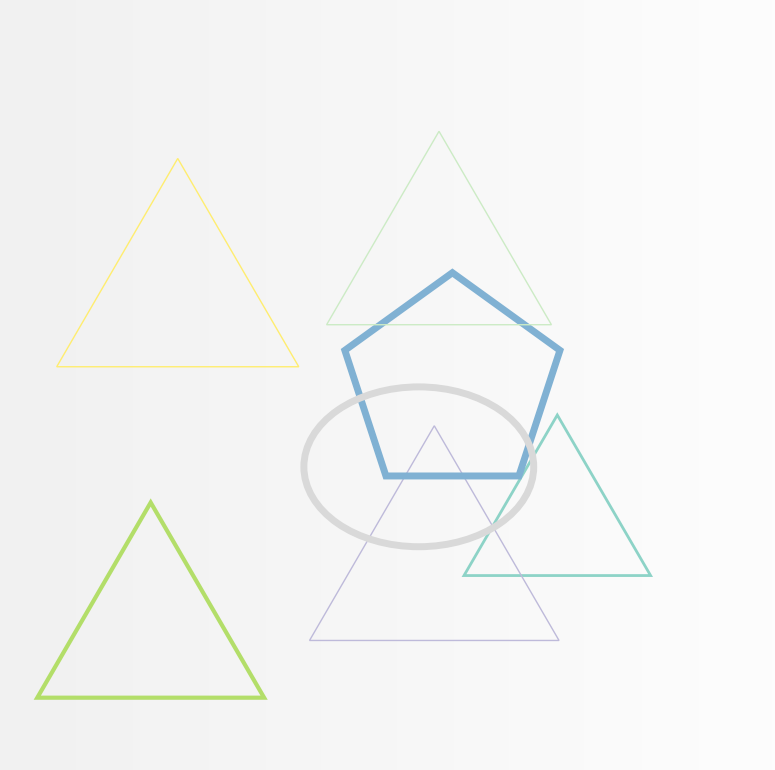[{"shape": "triangle", "thickness": 1, "radius": 0.69, "center": [0.719, 0.322]}, {"shape": "triangle", "thickness": 0.5, "radius": 0.93, "center": [0.56, 0.261]}, {"shape": "pentagon", "thickness": 2.5, "radius": 0.73, "center": [0.584, 0.5]}, {"shape": "triangle", "thickness": 1.5, "radius": 0.84, "center": [0.194, 0.178]}, {"shape": "oval", "thickness": 2.5, "radius": 0.74, "center": [0.54, 0.394]}, {"shape": "triangle", "thickness": 0.5, "radius": 0.84, "center": [0.566, 0.662]}, {"shape": "triangle", "thickness": 0.5, "radius": 0.9, "center": [0.229, 0.614]}]